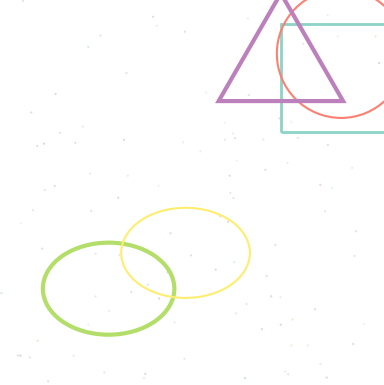[{"shape": "square", "thickness": 2, "radius": 0.7, "center": [0.871, 0.798]}, {"shape": "circle", "thickness": 1.5, "radius": 0.84, "center": [0.886, 0.861]}, {"shape": "oval", "thickness": 3, "radius": 0.85, "center": [0.282, 0.25]}, {"shape": "triangle", "thickness": 3, "radius": 0.93, "center": [0.729, 0.831]}, {"shape": "oval", "thickness": 1.5, "radius": 0.84, "center": [0.482, 0.343]}]